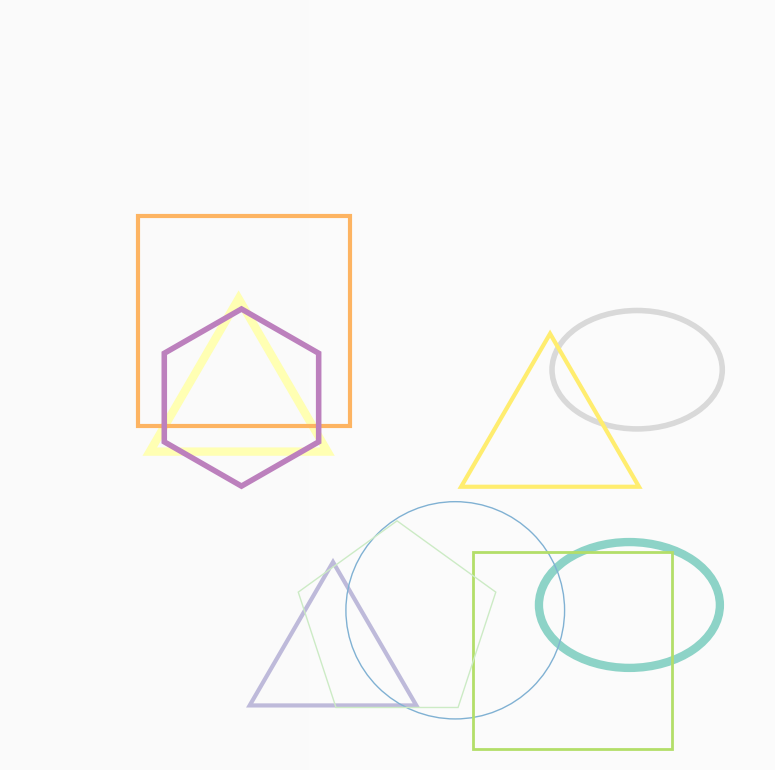[{"shape": "oval", "thickness": 3, "radius": 0.58, "center": [0.812, 0.214]}, {"shape": "triangle", "thickness": 3, "radius": 0.66, "center": [0.308, 0.48]}, {"shape": "triangle", "thickness": 1.5, "radius": 0.62, "center": [0.43, 0.146]}, {"shape": "circle", "thickness": 0.5, "radius": 0.71, "center": [0.587, 0.207]}, {"shape": "square", "thickness": 1.5, "radius": 0.68, "center": [0.315, 0.584]}, {"shape": "square", "thickness": 1, "radius": 0.64, "center": [0.739, 0.155]}, {"shape": "oval", "thickness": 2, "radius": 0.55, "center": [0.822, 0.52]}, {"shape": "hexagon", "thickness": 2, "radius": 0.58, "center": [0.312, 0.484]}, {"shape": "pentagon", "thickness": 0.5, "radius": 0.67, "center": [0.512, 0.19]}, {"shape": "triangle", "thickness": 1.5, "radius": 0.66, "center": [0.71, 0.434]}]